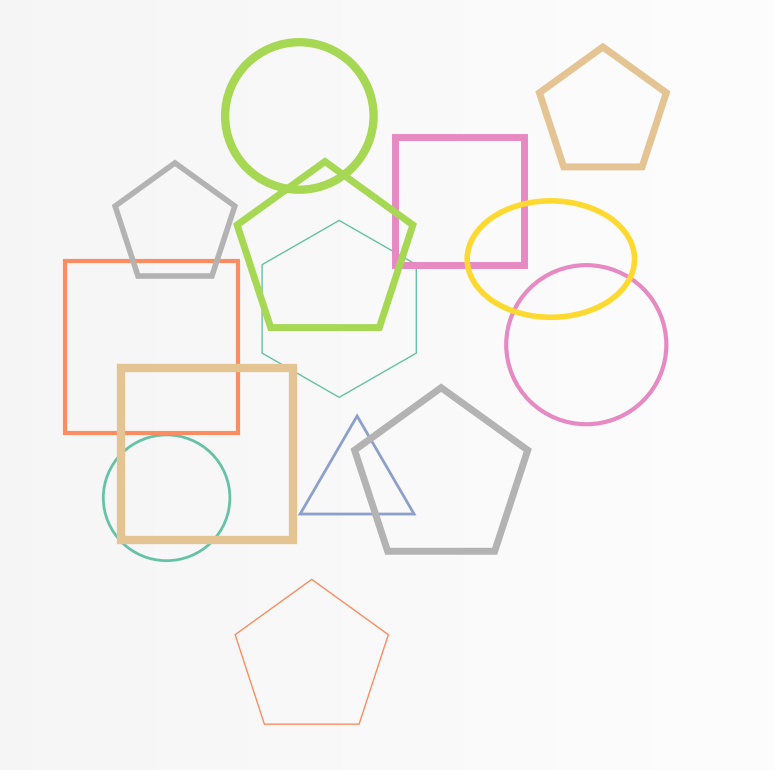[{"shape": "hexagon", "thickness": 0.5, "radius": 0.57, "center": [0.438, 0.599]}, {"shape": "circle", "thickness": 1, "radius": 0.41, "center": [0.215, 0.354]}, {"shape": "pentagon", "thickness": 0.5, "radius": 0.52, "center": [0.402, 0.144]}, {"shape": "square", "thickness": 1.5, "radius": 0.56, "center": [0.196, 0.549]}, {"shape": "triangle", "thickness": 1, "radius": 0.42, "center": [0.461, 0.375]}, {"shape": "circle", "thickness": 1.5, "radius": 0.52, "center": [0.756, 0.552]}, {"shape": "square", "thickness": 2.5, "radius": 0.42, "center": [0.593, 0.739]}, {"shape": "pentagon", "thickness": 2.5, "radius": 0.6, "center": [0.419, 0.671]}, {"shape": "circle", "thickness": 3, "radius": 0.48, "center": [0.386, 0.849]}, {"shape": "oval", "thickness": 2, "radius": 0.54, "center": [0.711, 0.664]}, {"shape": "pentagon", "thickness": 2.5, "radius": 0.43, "center": [0.778, 0.853]}, {"shape": "square", "thickness": 3, "radius": 0.56, "center": [0.267, 0.411]}, {"shape": "pentagon", "thickness": 2.5, "radius": 0.59, "center": [0.569, 0.379]}, {"shape": "pentagon", "thickness": 2, "radius": 0.41, "center": [0.226, 0.707]}]